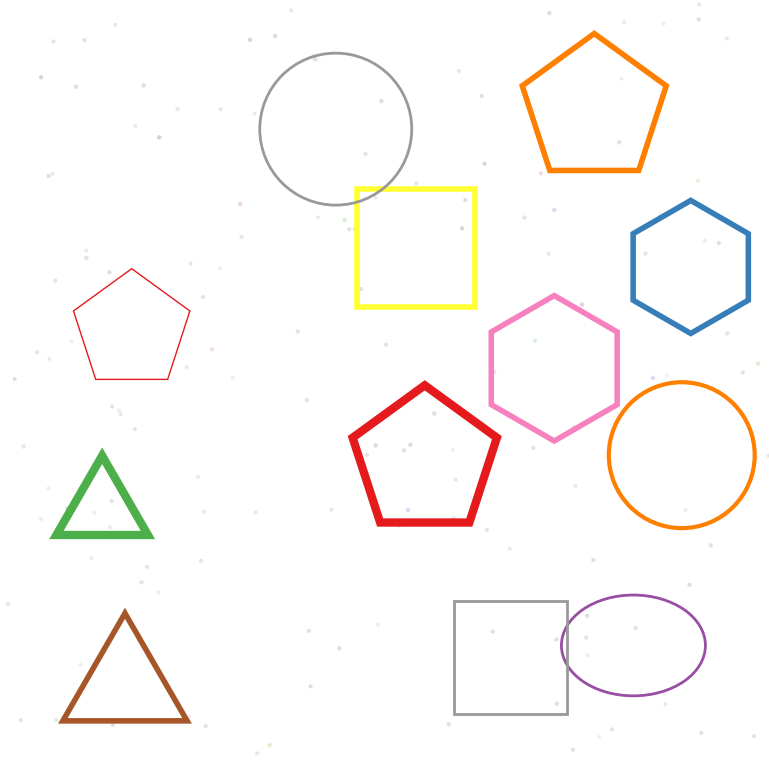[{"shape": "pentagon", "thickness": 0.5, "radius": 0.4, "center": [0.171, 0.572]}, {"shape": "pentagon", "thickness": 3, "radius": 0.49, "center": [0.552, 0.401]}, {"shape": "hexagon", "thickness": 2, "radius": 0.43, "center": [0.897, 0.653]}, {"shape": "triangle", "thickness": 3, "radius": 0.34, "center": [0.133, 0.34]}, {"shape": "oval", "thickness": 1, "radius": 0.47, "center": [0.823, 0.162]}, {"shape": "pentagon", "thickness": 2, "radius": 0.49, "center": [0.772, 0.858]}, {"shape": "circle", "thickness": 1.5, "radius": 0.47, "center": [0.885, 0.409]}, {"shape": "square", "thickness": 2, "radius": 0.38, "center": [0.54, 0.678]}, {"shape": "triangle", "thickness": 2, "radius": 0.47, "center": [0.162, 0.11]}, {"shape": "hexagon", "thickness": 2, "radius": 0.47, "center": [0.72, 0.522]}, {"shape": "circle", "thickness": 1, "radius": 0.49, "center": [0.436, 0.832]}, {"shape": "square", "thickness": 1, "radius": 0.37, "center": [0.663, 0.146]}]